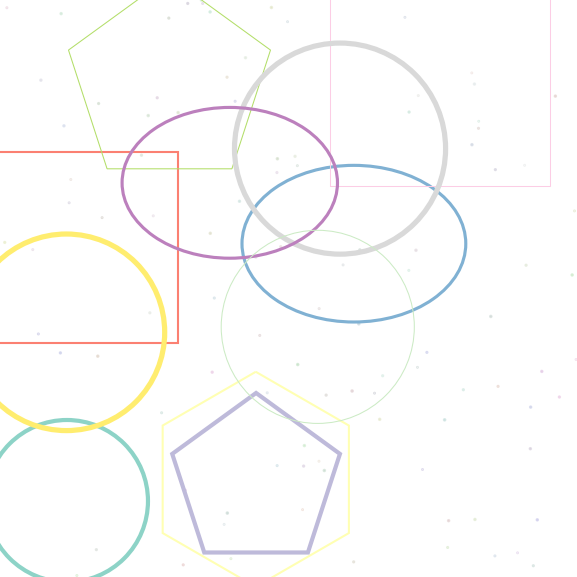[{"shape": "circle", "thickness": 2, "radius": 0.7, "center": [0.116, 0.132]}, {"shape": "hexagon", "thickness": 1, "radius": 0.93, "center": [0.443, 0.169]}, {"shape": "pentagon", "thickness": 2, "radius": 0.76, "center": [0.443, 0.166]}, {"shape": "square", "thickness": 1, "radius": 0.82, "center": [0.144, 0.57]}, {"shape": "oval", "thickness": 1.5, "radius": 0.97, "center": [0.613, 0.577]}, {"shape": "pentagon", "thickness": 0.5, "radius": 0.92, "center": [0.293, 0.856]}, {"shape": "square", "thickness": 0.5, "radius": 0.95, "center": [0.762, 0.867]}, {"shape": "circle", "thickness": 2.5, "radius": 0.91, "center": [0.589, 0.742]}, {"shape": "oval", "thickness": 1.5, "radius": 0.93, "center": [0.398, 0.683]}, {"shape": "circle", "thickness": 0.5, "radius": 0.84, "center": [0.55, 0.433]}, {"shape": "circle", "thickness": 2.5, "radius": 0.85, "center": [0.115, 0.424]}]